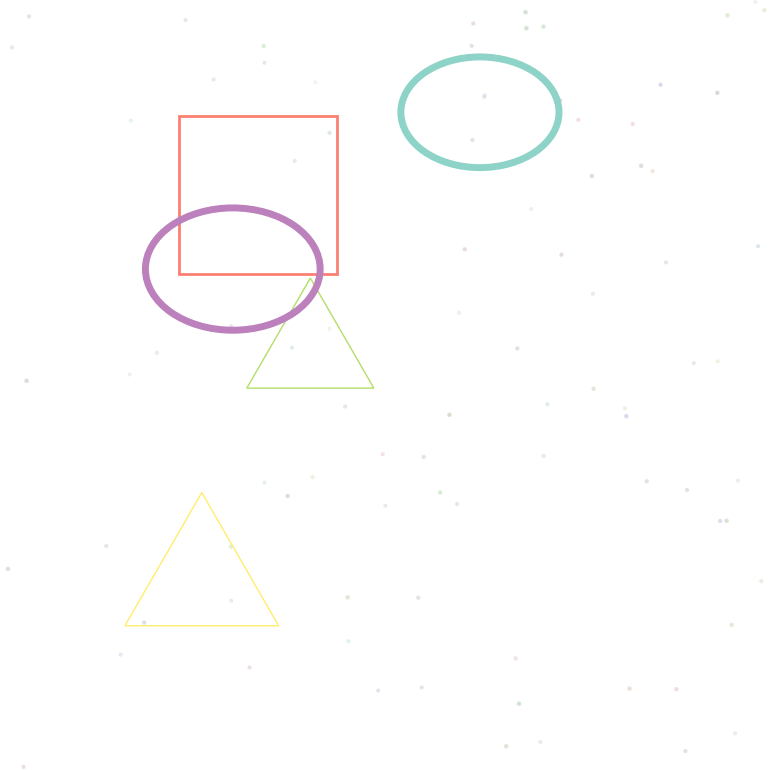[{"shape": "oval", "thickness": 2.5, "radius": 0.51, "center": [0.623, 0.854]}, {"shape": "square", "thickness": 1, "radius": 0.51, "center": [0.335, 0.746]}, {"shape": "triangle", "thickness": 0.5, "radius": 0.48, "center": [0.403, 0.544]}, {"shape": "oval", "thickness": 2.5, "radius": 0.57, "center": [0.302, 0.651]}, {"shape": "triangle", "thickness": 0.5, "radius": 0.58, "center": [0.262, 0.245]}]